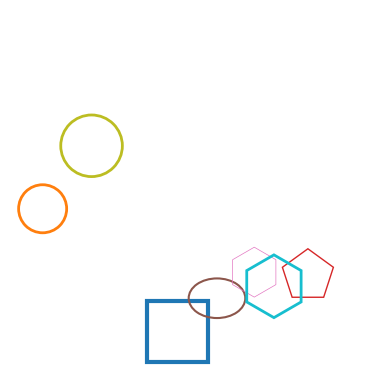[{"shape": "square", "thickness": 3, "radius": 0.39, "center": [0.461, 0.139]}, {"shape": "circle", "thickness": 2, "radius": 0.31, "center": [0.111, 0.458]}, {"shape": "pentagon", "thickness": 1, "radius": 0.35, "center": [0.8, 0.284]}, {"shape": "oval", "thickness": 1.5, "radius": 0.37, "center": [0.564, 0.225]}, {"shape": "hexagon", "thickness": 0.5, "radius": 0.32, "center": [0.66, 0.293]}, {"shape": "circle", "thickness": 2, "radius": 0.4, "center": [0.238, 0.621]}, {"shape": "hexagon", "thickness": 2, "radius": 0.41, "center": [0.712, 0.256]}]